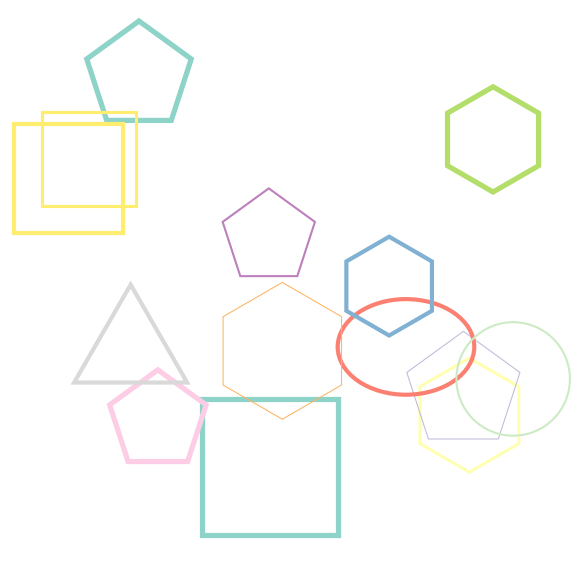[{"shape": "pentagon", "thickness": 2.5, "radius": 0.48, "center": [0.241, 0.868]}, {"shape": "square", "thickness": 2.5, "radius": 0.59, "center": [0.468, 0.191]}, {"shape": "hexagon", "thickness": 1.5, "radius": 0.49, "center": [0.813, 0.28]}, {"shape": "pentagon", "thickness": 0.5, "radius": 0.52, "center": [0.802, 0.322]}, {"shape": "oval", "thickness": 2, "radius": 0.59, "center": [0.703, 0.398]}, {"shape": "hexagon", "thickness": 2, "radius": 0.43, "center": [0.674, 0.504]}, {"shape": "hexagon", "thickness": 0.5, "radius": 0.59, "center": [0.489, 0.392]}, {"shape": "hexagon", "thickness": 2.5, "radius": 0.46, "center": [0.854, 0.758]}, {"shape": "pentagon", "thickness": 2.5, "radius": 0.44, "center": [0.273, 0.271]}, {"shape": "triangle", "thickness": 2, "radius": 0.56, "center": [0.226, 0.393]}, {"shape": "pentagon", "thickness": 1, "radius": 0.42, "center": [0.465, 0.589]}, {"shape": "circle", "thickness": 1, "radius": 0.49, "center": [0.889, 0.343]}, {"shape": "square", "thickness": 2, "radius": 0.47, "center": [0.119, 0.69]}, {"shape": "square", "thickness": 1.5, "radius": 0.41, "center": [0.153, 0.723]}]